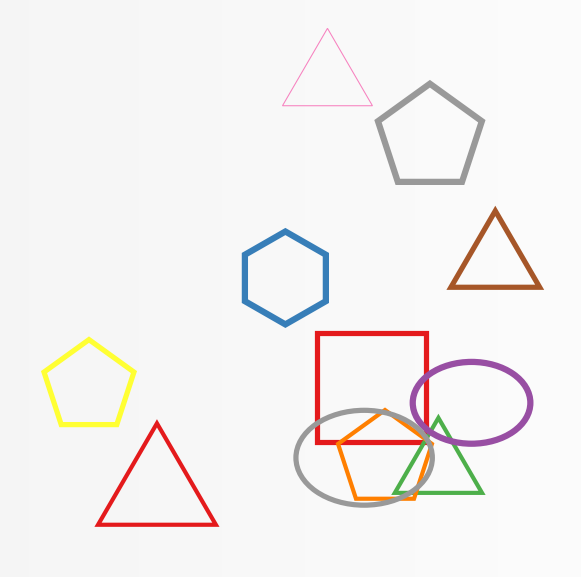[{"shape": "square", "thickness": 2.5, "radius": 0.47, "center": [0.639, 0.328]}, {"shape": "triangle", "thickness": 2, "radius": 0.59, "center": [0.27, 0.149]}, {"shape": "hexagon", "thickness": 3, "radius": 0.4, "center": [0.491, 0.518]}, {"shape": "triangle", "thickness": 2, "radius": 0.43, "center": [0.754, 0.189]}, {"shape": "oval", "thickness": 3, "radius": 0.51, "center": [0.811, 0.302]}, {"shape": "pentagon", "thickness": 2, "radius": 0.42, "center": [0.662, 0.204]}, {"shape": "pentagon", "thickness": 2.5, "radius": 0.41, "center": [0.153, 0.33]}, {"shape": "triangle", "thickness": 2.5, "radius": 0.44, "center": [0.852, 0.546]}, {"shape": "triangle", "thickness": 0.5, "radius": 0.45, "center": [0.563, 0.861]}, {"shape": "oval", "thickness": 2.5, "radius": 0.59, "center": [0.626, 0.207]}, {"shape": "pentagon", "thickness": 3, "radius": 0.47, "center": [0.74, 0.76]}]